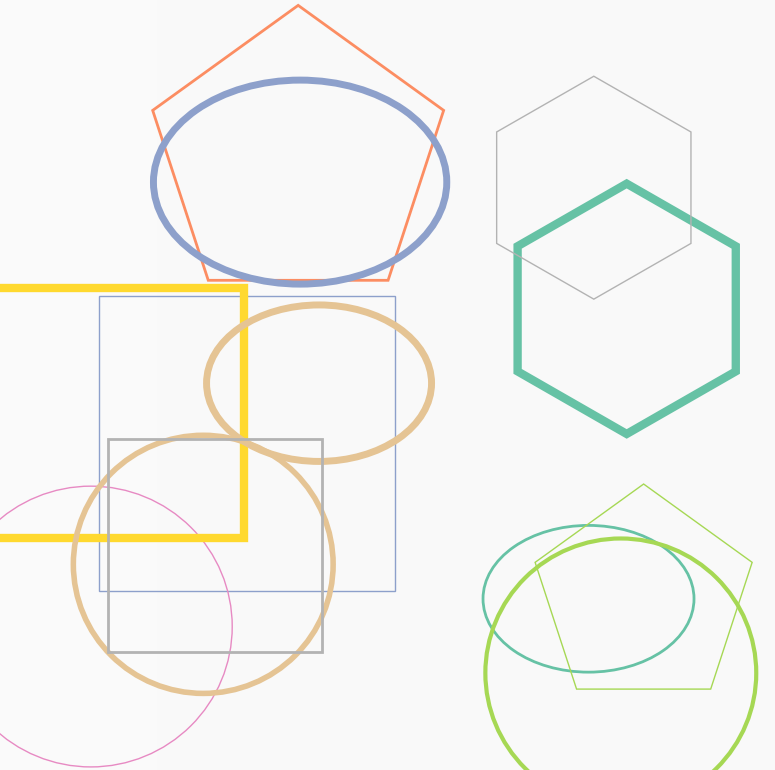[{"shape": "oval", "thickness": 1, "radius": 0.68, "center": [0.759, 0.222]}, {"shape": "hexagon", "thickness": 3, "radius": 0.81, "center": [0.809, 0.599]}, {"shape": "pentagon", "thickness": 1, "radius": 0.99, "center": [0.385, 0.796]}, {"shape": "square", "thickness": 0.5, "radius": 0.96, "center": [0.319, 0.424]}, {"shape": "oval", "thickness": 2.5, "radius": 0.95, "center": [0.387, 0.764]}, {"shape": "circle", "thickness": 0.5, "radius": 0.91, "center": [0.117, 0.186]}, {"shape": "circle", "thickness": 1.5, "radius": 0.87, "center": [0.801, 0.126]}, {"shape": "pentagon", "thickness": 0.5, "radius": 0.74, "center": [0.83, 0.224]}, {"shape": "square", "thickness": 3, "radius": 0.81, "center": [0.152, 0.464]}, {"shape": "circle", "thickness": 2, "radius": 0.84, "center": [0.262, 0.267]}, {"shape": "oval", "thickness": 2.5, "radius": 0.73, "center": [0.412, 0.502]}, {"shape": "hexagon", "thickness": 0.5, "radius": 0.72, "center": [0.766, 0.756]}, {"shape": "square", "thickness": 1, "radius": 0.69, "center": [0.278, 0.291]}]